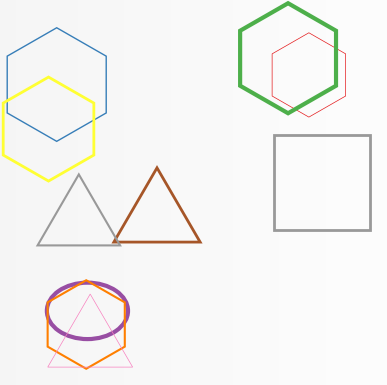[{"shape": "hexagon", "thickness": 0.5, "radius": 0.55, "center": [0.797, 0.805]}, {"shape": "hexagon", "thickness": 1, "radius": 0.74, "center": [0.146, 0.78]}, {"shape": "hexagon", "thickness": 3, "radius": 0.71, "center": [0.743, 0.849]}, {"shape": "oval", "thickness": 3, "radius": 0.52, "center": [0.226, 0.193]}, {"shape": "hexagon", "thickness": 1.5, "radius": 0.57, "center": [0.222, 0.157]}, {"shape": "hexagon", "thickness": 2, "radius": 0.68, "center": [0.125, 0.665]}, {"shape": "triangle", "thickness": 2, "radius": 0.64, "center": [0.405, 0.435]}, {"shape": "triangle", "thickness": 0.5, "radius": 0.63, "center": [0.233, 0.11]}, {"shape": "triangle", "thickness": 1.5, "radius": 0.61, "center": [0.203, 0.424]}, {"shape": "square", "thickness": 2, "radius": 0.61, "center": [0.831, 0.527]}]